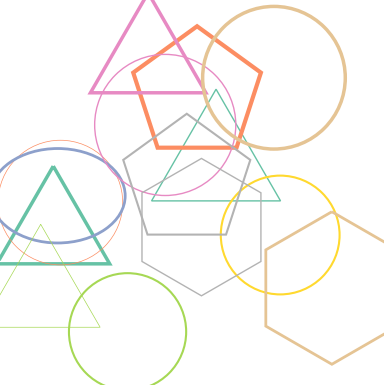[{"shape": "triangle", "thickness": 1, "radius": 0.97, "center": [0.561, 0.575]}, {"shape": "triangle", "thickness": 2.5, "radius": 0.85, "center": [0.138, 0.399]}, {"shape": "circle", "thickness": 0.5, "radius": 0.81, "center": [0.157, 0.474]}, {"shape": "pentagon", "thickness": 3, "radius": 0.87, "center": [0.512, 0.757]}, {"shape": "oval", "thickness": 2, "radius": 0.88, "center": [0.15, 0.492]}, {"shape": "circle", "thickness": 1, "radius": 0.92, "center": [0.429, 0.675]}, {"shape": "triangle", "thickness": 2.5, "radius": 0.87, "center": [0.385, 0.846]}, {"shape": "circle", "thickness": 1.5, "radius": 0.76, "center": [0.331, 0.138]}, {"shape": "triangle", "thickness": 0.5, "radius": 0.89, "center": [0.106, 0.239]}, {"shape": "circle", "thickness": 1.5, "radius": 0.77, "center": [0.728, 0.39]}, {"shape": "circle", "thickness": 2.5, "radius": 0.93, "center": [0.712, 0.798]}, {"shape": "hexagon", "thickness": 2, "radius": 0.99, "center": [0.862, 0.252]}, {"shape": "hexagon", "thickness": 1, "radius": 0.89, "center": [0.523, 0.41]}, {"shape": "pentagon", "thickness": 1.5, "radius": 0.87, "center": [0.485, 0.531]}]